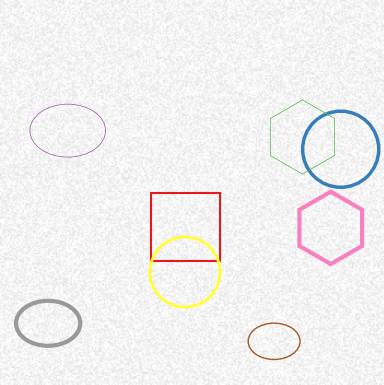[{"shape": "square", "thickness": 1.5, "radius": 0.44, "center": [0.482, 0.41]}, {"shape": "circle", "thickness": 2.5, "radius": 0.49, "center": [0.885, 0.612]}, {"shape": "hexagon", "thickness": 0.5, "radius": 0.48, "center": [0.785, 0.644]}, {"shape": "oval", "thickness": 0.5, "radius": 0.49, "center": [0.176, 0.661]}, {"shape": "circle", "thickness": 2, "radius": 0.46, "center": [0.48, 0.293]}, {"shape": "oval", "thickness": 1, "radius": 0.34, "center": [0.712, 0.113]}, {"shape": "hexagon", "thickness": 3, "radius": 0.47, "center": [0.859, 0.408]}, {"shape": "oval", "thickness": 3, "radius": 0.42, "center": [0.125, 0.16]}]